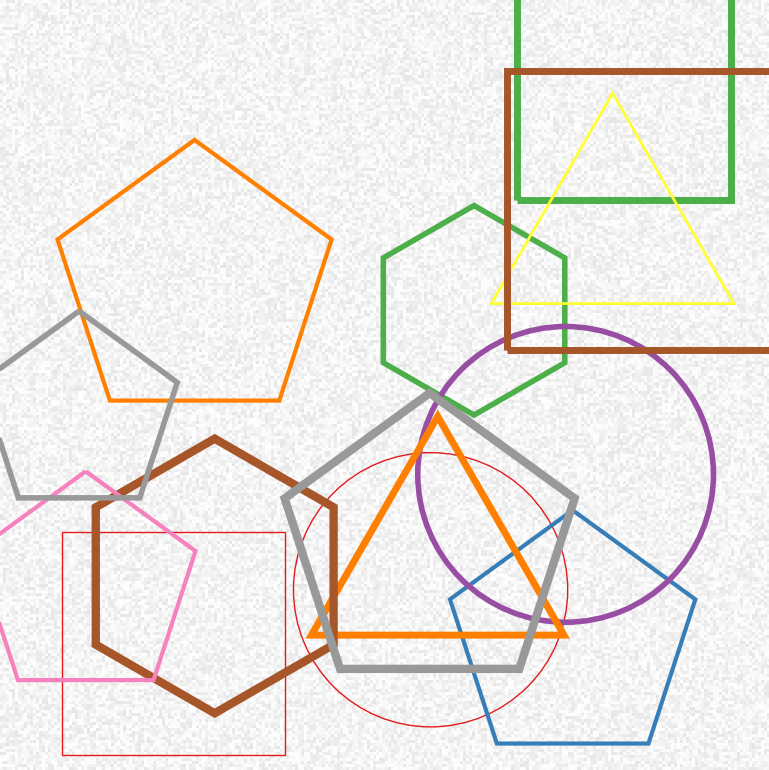[{"shape": "circle", "thickness": 0.5, "radius": 0.89, "center": [0.559, 0.234]}, {"shape": "square", "thickness": 0.5, "radius": 0.72, "center": [0.225, 0.164]}, {"shape": "pentagon", "thickness": 1.5, "radius": 0.84, "center": [0.744, 0.17]}, {"shape": "hexagon", "thickness": 2, "radius": 0.68, "center": [0.616, 0.597]}, {"shape": "square", "thickness": 2.5, "radius": 0.7, "center": [0.81, 0.88]}, {"shape": "circle", "thickness": 2, "radius": 0.96, "center": [0.735, 0.384]}, {"shape": "triangle", "thickness": 2.5, "radius": 0.95, "center": [0.568, 0.27]}, {"shape": "pentagon", "thickness": 1.5, "radius": 0.94, "center": [0.253, 0.631]}, {"shape": "triangle", "thickness": 1, "radius": 0.91, "center": [0.796, 0.697]}, {"shape": "square", "thickness": 2.5, "radius": 0.9, "center": [0.839, 0.727]}, {"shape": "hexagon", "thickness": 3, "radius": 0.89, "center": [0.279, 0.252]}, {"shape": "pentagon", "thickness": 1.5, "radius": 0.75, "center": [0.111, 0.238]}, {"shape": "pentagon", "thickness": 2, "radius": 0.67, "center": [0.103, 0.462]}, {"shape": "pentagon", "thickness": 3, "radius": 0.99, "center": [0.558, 0.292]}]